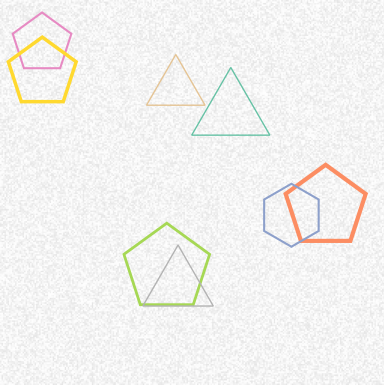[{"shape": "triangle", "thickness": 1, "radius": 0.59, "center": [0.599, 0.708]}, {"shape": "pentagon", "thickness": 3, "radius": 0.55, "center": [0.846, 0.463]}, {"shape": "hexagon", "thickness": 1.5, "radius": 0.41, "center": [0.757, 0.441]}, {"shape": "pentagon", "thickness": 1.5, "radius": 0.4, "center": [0.109, 0.888]}, {"shape": "pentagon", "thickness": 2, "radius": 0.59, "center": [0.433, 0.303]}, {"shape": "pentagon", "thickness": 2.5, "radius": 0.46, "center": [0.11, 0.811]}, {"shape": "triangle", "thickness": 1, "radius": 0.44, "center": [0.457, 0.771]}, {"shape": "triangle", "thickness": 1, "radius": 0.53, "center": [0.463, 0.258]}]